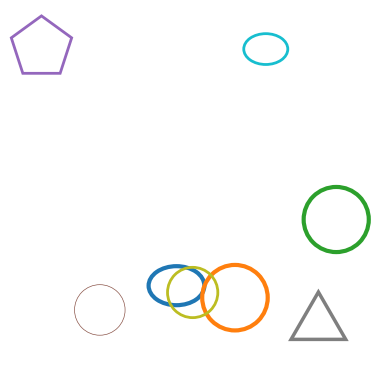[{"shape": "oval", "thickness": 3, "radius": 0.36, "center": [0.458, 0.258]}, {"shape": "circle", "thickness": 3, "radius": 0.43, "center": [0.61, 0.227]}, {"shape": "circle", "thickness": 3, "radius": 0.42, "center": [0.873, 0.43]}, {"shape": "pentagon", "thickness": 2, "radius": 0.41, "center": [0.108, 0.876]}, {"shape": "circle", "thickness": 0.5, "radius": 0.33, "center": [0.259, 0.195]}, {"shape": "triangle", "thickness": 2.5, "radius": 0.41, "center": [0.827, 0.159]}, {"shape": "circle", "thickness": 2, "radius": 0.33, "center": [0.5, 0.24]}, {"shape": "oval", "thickness": 2, "radius": 0.29, "center": [0.69, 0.873]}]